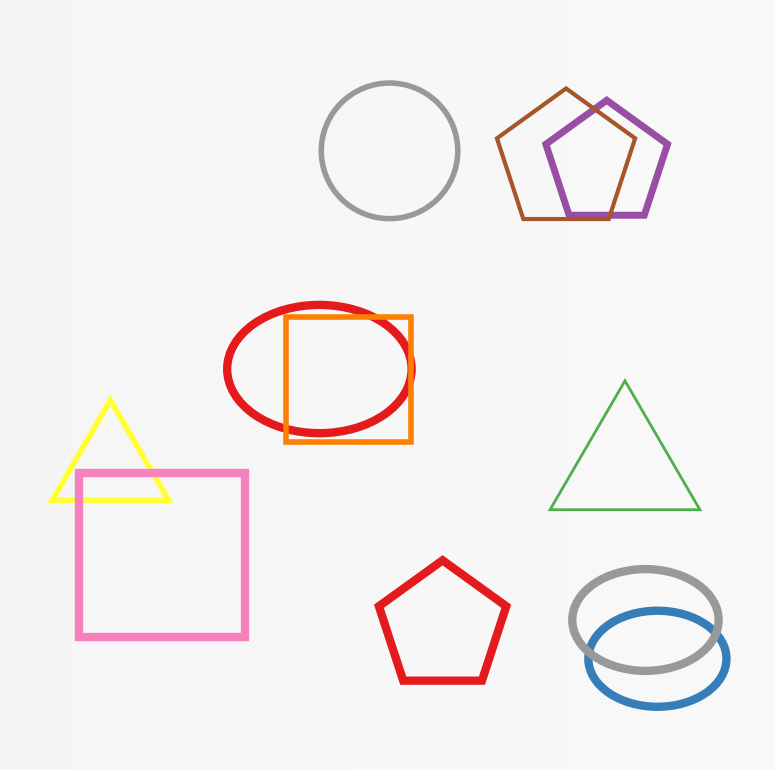[{"shape": "pentagon", "thickness": 3, "radius": 0.43, "center": [0.571, 0.186]}, {"shape": "oval", "thickness": 3, "radius": 0.6, "center": [0.412, 0.521]}, {"shape": "oval", "thickness": 3, "radius": 0.45, "center": [0.848, 0.144]}, {"shape": "triangle", "thickness": 1, "radius": 0.56, "center": [0.806, 0.394]}, {"shape": "pentagon", "thickness": 2.5, "radius": 0.41, "center": [0.783, 0.787]}, {"shape": "square", "thickness": 2, "radius": 0.4, "center": [0.449, 0.507]}, {"shape": "triangle", "thickness": 2, "radius": 0.43, "center": [0.142, 0.394]}, {"shape": "pentagon", "thickness": 1.5, "radius": 0.47, "center": [0.73, 0.791]}, {"shape": "square", "thickness": 3, "radius": 0.53, "center": [0.209, 0.279]}, {"shape": "oval", "thickness": 3, "radius": 0.47, "center": [0.833, 0.195]}, {"shape": "circle", "thickness": 2, "radius": 0.44, "center": [0.503, 0.804]}]